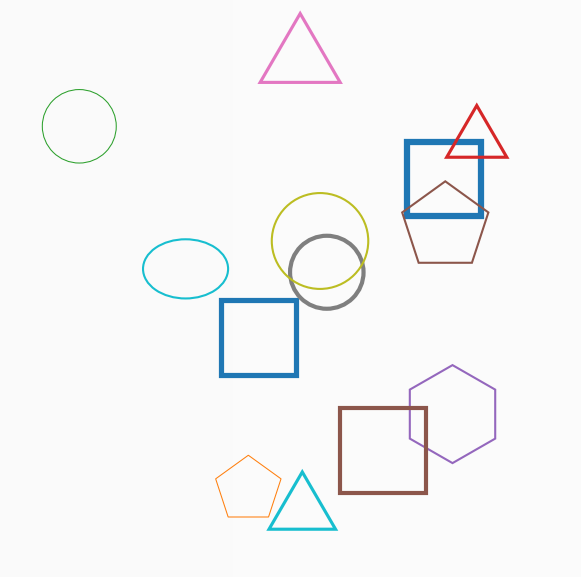[{"shape": "square", "thickness": 2.5, "radius": 0.32, "center": [0.445, 0.415]}, {"shape": "square", "thickness": 3, "radius": 0.32, "center": [0.764, 0.689]}, {"shape": "pentagon", "thickness": 0.5, "radius": 0.3, "center": [0.427, 0.152]}, {"shape": "circle", "thickness": 0.5, "radius": 0.32, "center": [0.136, 0.78]}, {"shape": "triangle", "thickness": 1.5, "radius": 0.3, "center": [0.82, 0.757]}, {"shape": "hexagon", "thickness": 1, "radius": 0.42, "center": [0.779, 0.282]}, {"shape": "square", "thickness": 2, "radius": 0.37, "center": [0.659, 0.22]}, {"shape": "pentagon", "thickness": 1, "radius": 0.39, "center": [0.766, 0.607]}, {"shape": "triangle", "thickness": 1.5, "radius": 0.4, "center": [0.516, 0.896]}, {"shape": "circle", "thickness": 2, "radius": 0.32, "center": [0.562, 0.528]}, {"shape": "circle", "thickness": 1, "radius": 0.42, "center": [0.551, 0.582]}, {"shape": "triangle", "thickness": 1.5, "radius": 0.33, "center": [0.52, 0.116]}, {"shape": "oval", "thickness": 1, "radius": 0.37, "center": [0.319, 0.534]}]